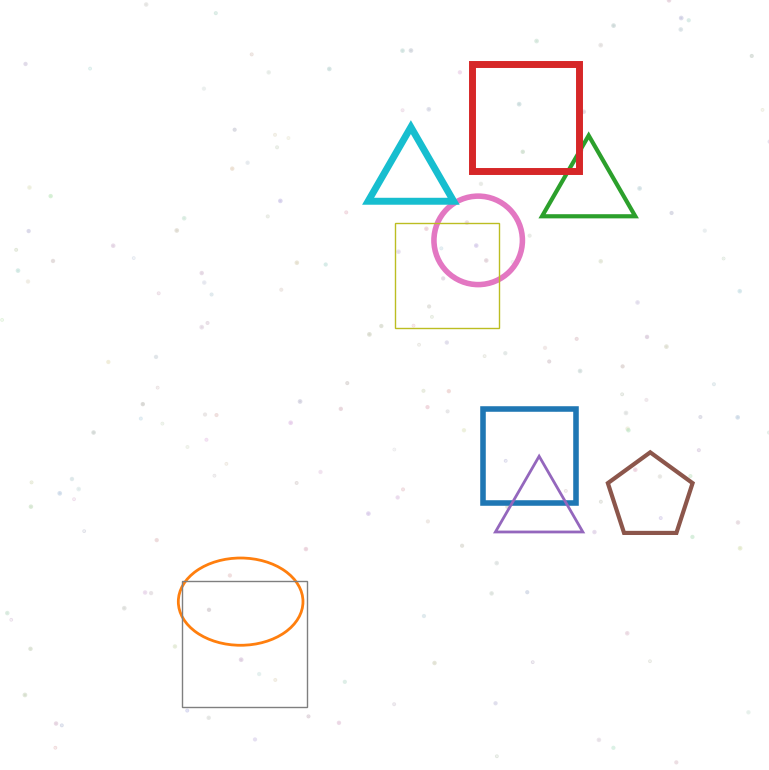[{"shape": "square", "thickness": 2, "radius": 0.3, "center": [0.688, 0.408]}, {"shape": "oval", "thickness": 1, "radius": 0.4, "center": [0.313, 0.219]}, {"shape": "triangle", "thickness": 1.5, "radius": 0.35, "center": [0.765, 0.754]}, {"shape": "square", "thickness": 2.5, "radius": 0.35, "center": [0.682, 0.848]}, {"shape": "triangle", "thickness": 1, "radius": 0.33, "center": [0.7, 0.342]}, {"shape": "pentagon", "thickness": 1.5, "radius": 0.29, "center": [0.844, 0.355]}, {"shape": "circle", "thickness": 2, "radius": 0.29, "center": [0.621, 0.688]}, {"shape": "square", "thickness": 0.5, "radius": 0.41, "center": [0.318, 0.164]}, {"shape": "square", "thickness": 0.5, "radius": 0.34, "center": [0.58, 0.642]}, {"shape": "triangle", "thickness": 2.5, "radius": 0.32, "center": [0.534, 0.771]}]